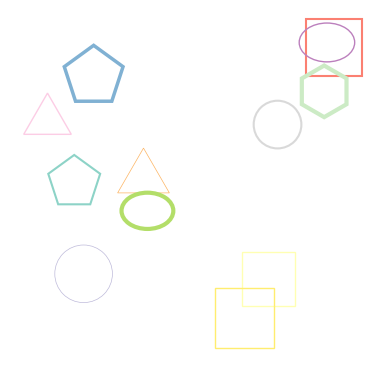[{"shape": "pentagon", "thickness": 1.5, "radius": 0.35, "center": [0.193, 0.527]}, {"shape": "square", "thickness": 1, "radius": 0.35, "center": [0.697, 0.276]}, {"shape": "circle", "thickness": 0.5, "radius": 0.37, "center": [0.217, 0.289]}, {"shape": "square", "thickness": 1.5, "radius": 0.37, "center": [0.867, 0.877]}, {"shape": "pentagon", "thickness": 2.5, "radius": 0.4, "center": [0.243, 0.802]}, {"shape": "triangle", "thickness": 0.5, "radius": 0.39, "center": [0.373, 0.538]}, {"shape": "oval", "thickness": 3, "radius": 0.34, "center": [0.383, 0.452]}, {"shape": "triangle", "thickness": 1, "radius": 0.36, "center": [0.123, 0.687]}, {"shape": "circle", "thickness": 1.5, "radius": 0.31, "center": [0.721, 0.676]}, {"shape": "oval", "thickness": 1, "radius": 0.36, "center": [0.849, 0.89]}, {"shape": "hexagon", "thickness": 3, "radius": 0.33, "center": [0.842, 0.763]}, {"shape": "square", "thickness": 1, "radius": 0.39, "center": [0.635, 0.174]}]